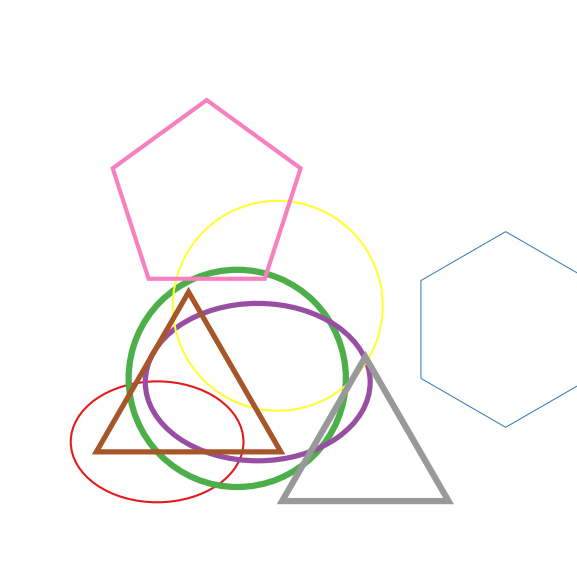[{"shape": "oval", "thickness": 1, "radius": 0.75, "center": [0.272, 0.234]}, {"shape": "hexagon", "thickness": 0.5, "radius": 0.85, "center": [0.876, 0.429]}, {"shape": "circle", "thickness": 3, "radius": 0.94, "center": [0.411, 0.344]}, {"shape": "oval", "thickness": 2.5, "radius": 0.97, "center": [0.446, 0.338]}, {"shape": "circle", "thickness": 1, "radius": 0.91, "center": [0.481, 0.47]}, {"shape": "triangle", "thickness": 2.5, "radius": 0.92, "center": [0.327, 0.309]}, {"shape": "pentagon", "thickness": 2, "radius": 0.86, "center": [0.358, 0.655]}, {"shape": "triangle", "thickness": 3, "radius": 0.83, "center": [0.633, 0.215]}]